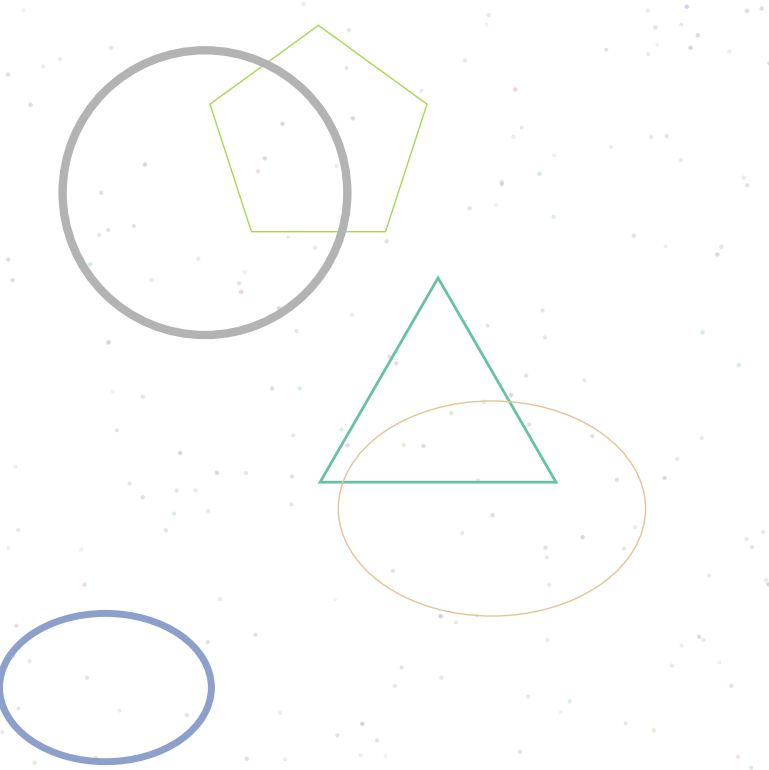[{"shape": "triangle", "thickness": 1, "radius": 0.88, "center": [0.569, 0.462]}, {"shape": "oval", "thickness": 2.5, "radius": 0.69, "center": [0.137, 0.107]}, {"shape": "pentagon", "thickness": 0.5, "radius": 0.74, "center": [0.414, 0.819]}, {"shape": "oval", "thickness": 0.5, "radius": 1.0, "center": [0.639, 0.34]}, {"shape": "circle", "thickness": 3, "radius": 0.92, "center": [0.266, 0.75]}]